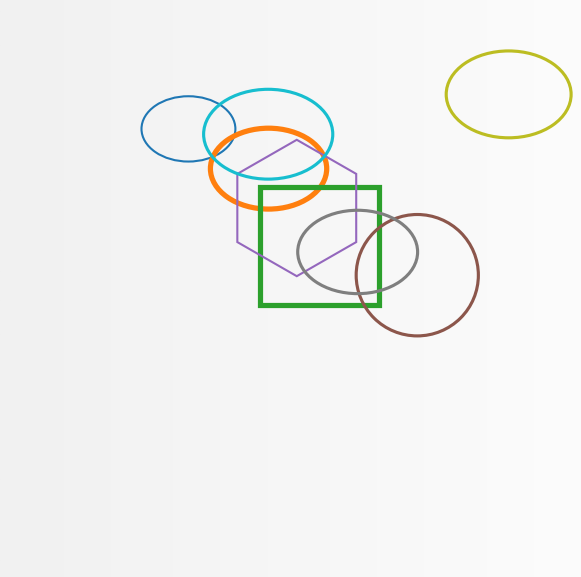[{"shape": "oval", "thickness": 1, "radius": 0.4, "center": [0.324, 0.776]}, {"shape": "oval", "thickness": 2.5, "radius": 0.5, "center": [0.462, 0.707]}, {"shape": "square", "thickness": 2.5, "radius": 0.51, "center": [0.55, 0.573]}, {"shape": "hexagon", "thickness": 1, "radius": 0.59, "center": [0.511, 0.639]}, {"shape": "circle", "thickness": 1.5, "radius": 0.53, "center": [0.718, 0.523]}, {"shape": "oval", "thickness": 1.5, "radius": 0.52, "center": [0.615, 0.563]}, {"shape": "oval", "thickness": 1.5, "radius": 0.54, "center": [0.875, 0.836]}, {"shape": "oval", "thickness": 1.5, "radius": 0.56, "center": [0.461, 0.767]}]